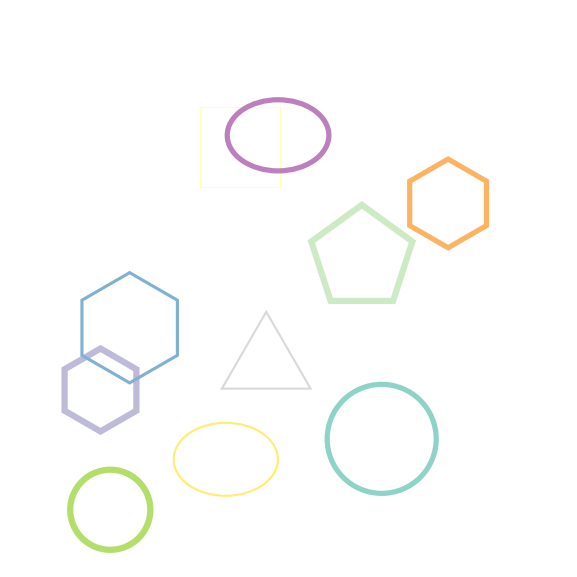[{"shape": "circle", "thickness": 2.5, "radius": 0.47, "center": [0.661, 0.239]}, {"shape": "square", "thickness": 0.5, "radius": 0.35, "center": [0.416, 0.744]}, {"shape": "hexagon", "thickness": 3, "radius": 0.36, "center": [0.174, 0.324]}, {"shape": "hexagon", "thickness": 1.5, "radius": 0.48, "center": [0.225, 0.432]}, {"shape": "hexagon", "thickness": 2.5, "radius": 0.38, "center": [0.776, 0.647]}, {"shape": "circle", "thickness": 3, "radius": 0.35, "center": [0.191, 0.116]}, {"shape": "triangle", "thickness": 1, "radius": 0.44, "center": [0.461, 0.371]}, {"shape": "oval", "thickness": 2.5, "radius": 0.44, "center": [0.481, 0.765]}, {"shape": "pentagon", "thickness": 3, "radius": 0.46, "center": [0.627, 0.552]}, {"shape": "oval", "thickness": 1, "radius": 0.45, "center": [0.391, 0.204]}]